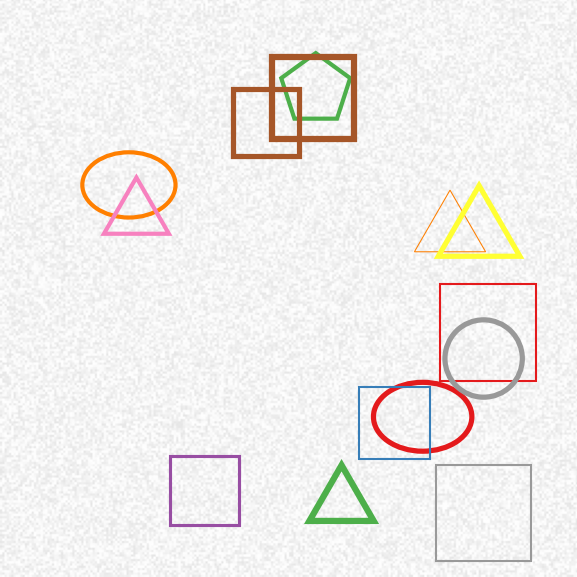[{"shape": "square", "thickness": 1, "radius": 0.42, "center": [0.845, 0.423]}, {"shape": "oval", "thickness": 2.5, "radius": 0.43, "center": [0.732, 0.277]}, {"shape": "square", "thickness": 1, "radius": 0.31, "center": [0.683, 0.267]}, {"shape": "pentagon", "thickness": 2, "radius": 0.31, "center": [0.547, 0.844]}, {"shape": "triangle", "thickness": 3, "radius": 0.32, "center": [0.591, 0.129]}, {"shape": "square", "thickness": 1.5, "radius": 0.3, "center": [0.355, 0.15]}, {"shape": "triangle", "thickness": 0.5, "radius": 0.36, "center": [0.779, 0.599]}, {"shape": "oval", "thickness": 2, "radius": 0.4, "center": [0.223, 0.679]}, {"shape": "triangle", "thickness": 2.5, "radius": 0.41, "center": [0.83, 0.596]}, {"shape": "square", "thickness": 2.5, "radius": 0.29, "center": [0.461, 0.787]}, {"shape": "square", "thickness": 3, "radius": 0.36, "center": [0.541, 0.829]}, {"shape": "triangle", "thickness": 2, "radius": 0.32, "center": [0.236, 0.627]}, {"shape": "circle", "thickness": 2.5, "radius": 0.33, "center": [0.837, 0.378]}, {"shape": "square", "thickness": 1, "radius": 0.41, "center": [0.837, 0.111]}]